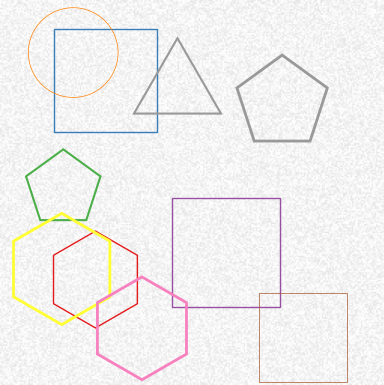[{"shape": "hexagon", "thickness": 1, "radius": 0.63, "center": [0.248, 0.274]}, {"shape": "square", "thickness": 1, "radius": 0.66, "center": [0.274, 0.791]}, {"shape": "pentagon", "thickness": 1.5, "radius": 0.51, "center": [0.164, 0.51]}, {"shape": "square", "thickness": 1, "radius": 0.7, "center": [0.588, 0.344]}, {"shape": "circle", "thickness": 0.5, "radius": 0.58, "center": [0.19, 0.863]}, {"shape": "hexagon", "thickness": 2, "radius": 0.72, "center": [0.16, 0.301]}, {"shape": "square", "thickness": 0.5, "radius": 0.57, "center": [0.788, 0.123]}, {"shape": "hexagon", "thickness": 2, "radius": 0.67, "center": [0.369, 0.147]}, {"shape": "pentagon", "thickness": 2, "radius": 0.62, "center": [0.733, 0.733]}, {"shape": "triangle", "thickness": 1.5, "radius": 0.65, "center": [0.461, 0.77]}]